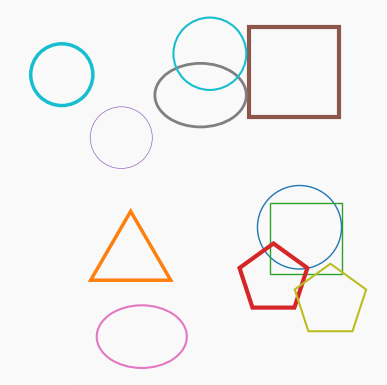[{"shape": "circle", "thickness": 1, "radius": 0.54, "center": [0.773, 0.41]}, {"shape": "triangle", "thickness": 2.5, "radius": 0.6, "center": [0.337, 0.332]}, {"shape": "square", "thickness": 1, "radius": 0.46, "center": [0.79, 0.38]}, {"shape": "pentagon", "thickness": 3, "radius": 0.46, "center": [0.706, 0.276]}, {"shape": "circle", "thickness": 0.5, "radius": 0.4, "center": [0.313, 0.642]}, {"shape": "square", "thickness": 3, "radius": 0.58, "center": [0.758, 0.812]}, {"shape": "oval", "thickness": 1.5, "radius": 0.58, "center": [0.366, 0.126]}, {"shape": "oval", "thickness": 2, "radius": 0.59, "center": [0.518, 0.753]}, {"shape": "pentagon", "thickness": 1.5, "radius": 0.48, "center": [0.853, 0.218]}, {"shape": "circle", "thickness": 2.5, "radius": 0.4, "center": [0.159, 0.806]}, {"shape": "circle", "thickness": 1.5, "radius": 0.47, "center": [0.542, 0.86]}]